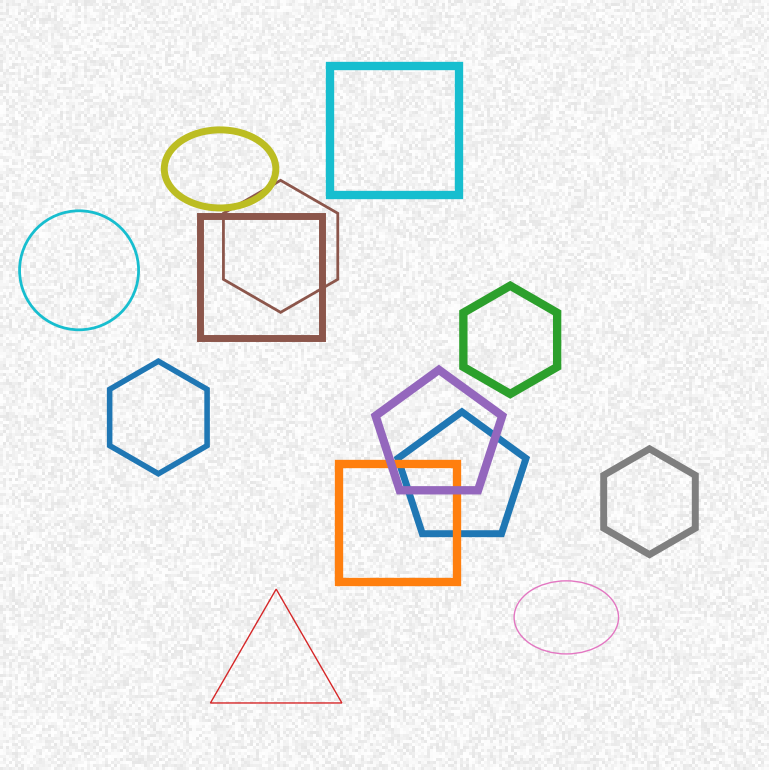[{"shape": "pentagon", "thickness": 2.5, "radius": 0.44, "center": [0.6, 0.378]}, {"shape": "hexagon", "thickness": 2, "radius": 0.37, "center": [0.206, 0.458]}, {"shape": "square", "thickness": 3, "radius": 0.38, "center": [0.517, 0.321]}, {"shape": "hexagon", "thickness": 3, "radius": 0.35, "center": [0.663, 0.559]}, {"shape": "triangle", "thickness": 0.5, "radius": 0.49, "center": [0.359, 0.136]}, {"shape": "pentagon", "thickness": 3, "radius": 0.43, "center": [0.57, 0.433]}, {"shape": "hexagon", "thickness": 1, "radius": 0.43, "center": [0.364, 0.68]}, {"shape": "square", "thickness": 2.5, "radius": 0.4, "center": [0.339, 0.641]}, {"shape": "oval", "thickness": 0.5, "radius": 0.34, "center": [0.735, 0.198]}, {"shape": "hexagon", "thickness": 2.5, "radius": 0.34, "center": [0.844, 0.348]}, {"shape": "oval", "thickness": 2.5, "radius": 0.36, "center": [0.286, 0.781]}, {"shape": "circle", "thickness": 1, "radius": 0.39, "center": [0.103, 0.649]}, {"shape": "square", "thickness": 3, "radius": 0.42, "center": [0.512, 0.831]}]